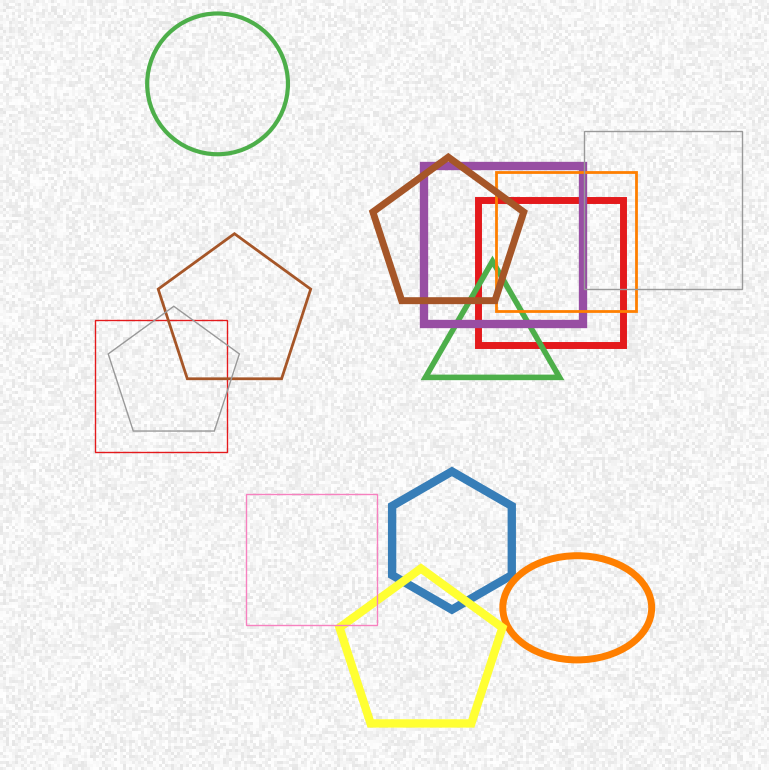[{"shape": "square", "thickness": 2.5, "radius": 0.47, "center": [0.715, 0.646]}, {"shape": "square", "thickness": 0.5, "radius": 0.43, "center": [0.209, 0.499]}, {"shape": "hexagon", "thickness": 3, "radius": 0.45, "center": [0.587, 0.298]}, {"shape": "circle", "thickness": 1.5, "radius": 0.46, "center": [0.283, 0.891]}, {"shape": "triangle", "thickness": 2, "radius": 0.5, "center": [0.64, 0.56]}, {"shape": "square", "thickness": 3, "radius": 0.51, "center": [0.654, 0.682]}, {"shape": "oval", "thickness": 2.5, "radius": 0.48, "center": [0.75, 0.211]}, {"shape": "square", "thickness": 1, "radius": 0.45, "center": [0.735, 0.687]}, {"shape": "pentagon", "thickness": 3, "radius": 0.56, "center": [0.547, 0.15]}, {"shape": "pentagon", "thickness": 2.5, "radius": 0.52, "center": [0.582, 0.693]}, {"shape": "pentagon", "thickness": 1, "radius": 0.52, "center": [0.304, 0.592]}, {"shape": "square", "thickness": 0.5, "radius": 0.43, "center": [0.404, 0.273]}, {"shape": "pentagon", "thickness": 0.5, "radius": 0.45, "center": [0.226, 0.513]}, {"shape": "square", "thickness": 0.5, "radius": 0.51, "center": [0.861, 0.727]}]